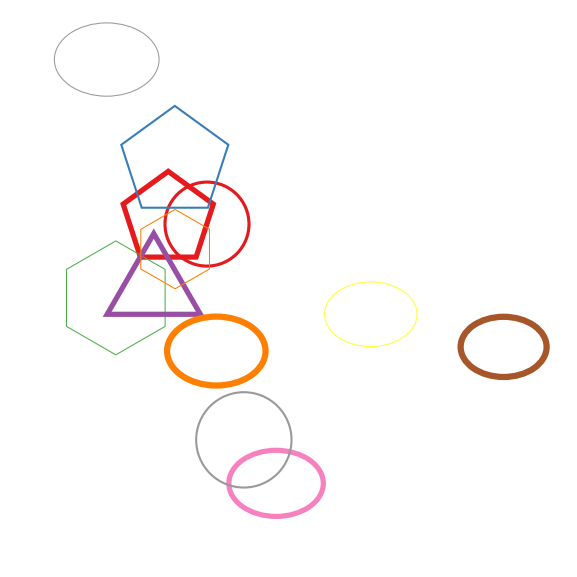[{"shape": "pentagon", "thickness": 2.5, "radius": 0.41, "center": [0.291, 0.62]}, {"shape": "circle", "thickness": 1.5, "radius": 0.36, "center": [0.358, 0.611]}, {"shape": "pentagon", "thickness": 1, "radius": 0.49, "center": [0.303, 0.718]}, {"shape": "hexagon", "thickness": 0.5, "radius": 0.49, "center": [0.201, 0.483]}, {"shape": "triangle", "thickness": 2.5, "radius": 0.47, "center": [0.266, 0.502]}, {"shape": "oval", "thickness": 3, "radius": 0.43, "center": [0.375, 0.391]}, {"shape": "hexagon", "thickness": 0.5, "radius": 0.34, "center": [0.303, 0.568]}, {"shape": "oval", "thickness": 0.5, "radius": 0.4, "center": [0.642, 0.455]}, {"shape": "oval", "thickness": 3, "radius": 0.37, "center": [0.872, 0.398]}, {"shape": "oval", "thickness": 2.5, "radius": 0.41, "center": [0.478, 0.162]}, {"shape": "oval", "thickness": 0.5, "radius": 0.45, "center": [0.185, 0.896]}, {"shape": "circle", "thickness": 1, "radius": 0.41, "center": [0.422, 0.237]}]